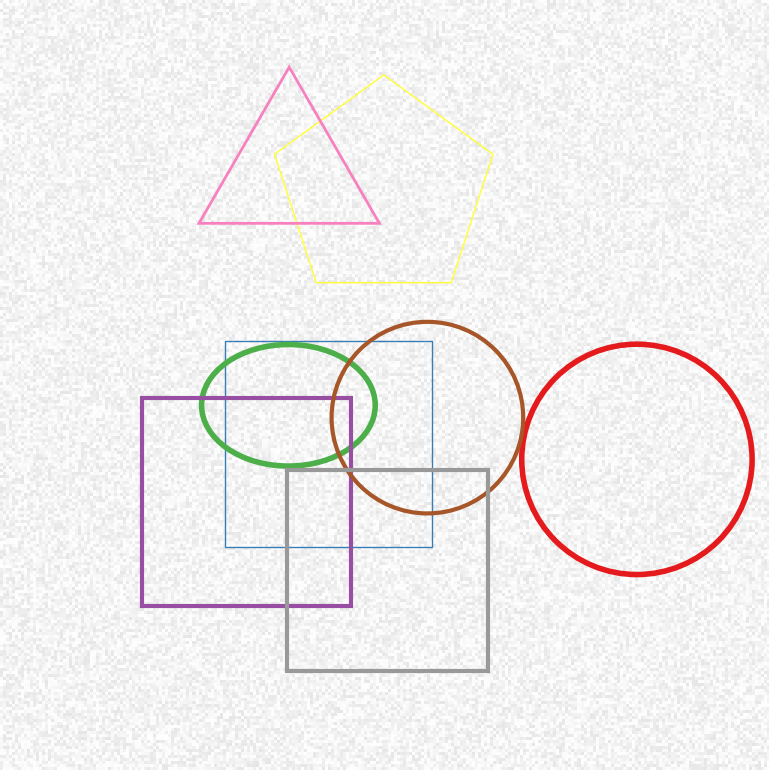[{"shape": "circle", "thickness": 2, "radius": 0.75, "center": [0.827, 0.403]}, {"shape": "square", "thickness": 0.5, "radius": 0.67, "center": [0.426, 0.423]}, {"shape": "oval", "thickness": 2, "radius": 0.56, "center": [0.375, 0.474]}, {"shape": "square", "thickness": 1.5, "radius": 0.68, "center": [0.32, 0.348]}, {"shape": "pentagon", "thickness": 0.5, "radius": 0.75, "center": [0.498, 0.754]}, {"shape": "circle", "thickness": 1.5, "radius": 0.62, "center": [0.555, 0.458]}, {"shape": "triangle", "thickness": 1, "radius": 0.68, "center": [0.376, 0.778]}, {"shape": "square", "thickness": 1.5, "radius": 0.65, "center": [0.503, 0.259]}]